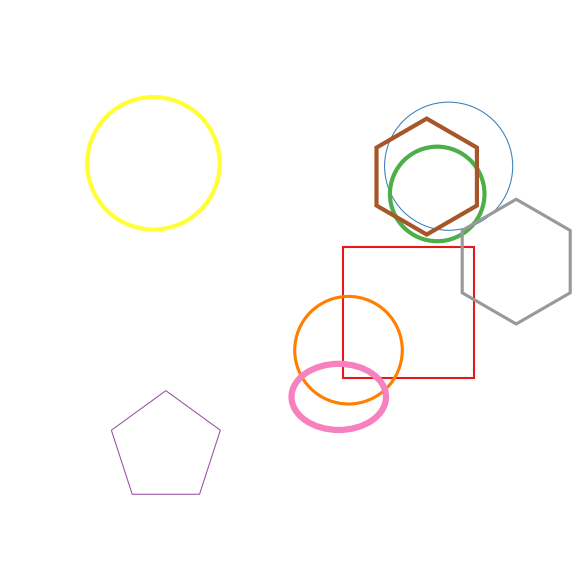[{"shape": "square", "thickness": 1, "radius": 0.57, "center": [0.707, 0.458]}, {"shape": "circle", "thickness": 0.5, "radius": 0.55, "center": [0.777, 0.711]}, {"shape": "circle", "thickness": 2, "radius": 0.41, "center": [0.757, 0.663]}, {"shape": "pentagon", "thickness": 0.5, "radius": 0.5, "center": [0.287, 0.224]}, {"shape": "circle", "thickness": 1.5, "radius": 0.47, "center": [0.603, 0.393]}, {"shape": "circle", "thickness": 2, "radius": 0.57, "center": [0.266, 0.716]}, {"shape": "hexagon", "thickness": 2, "radius": 0.5, "center": [0.739, 0.693]}, {"shape": "oval", "thickness": 3, "radius": 0.41, "center": [0.587, 0.312]}, {"shape": "hexagon", "thickness": 1.5, "radius": 0.54, "center": [0.894, 0.546]}]